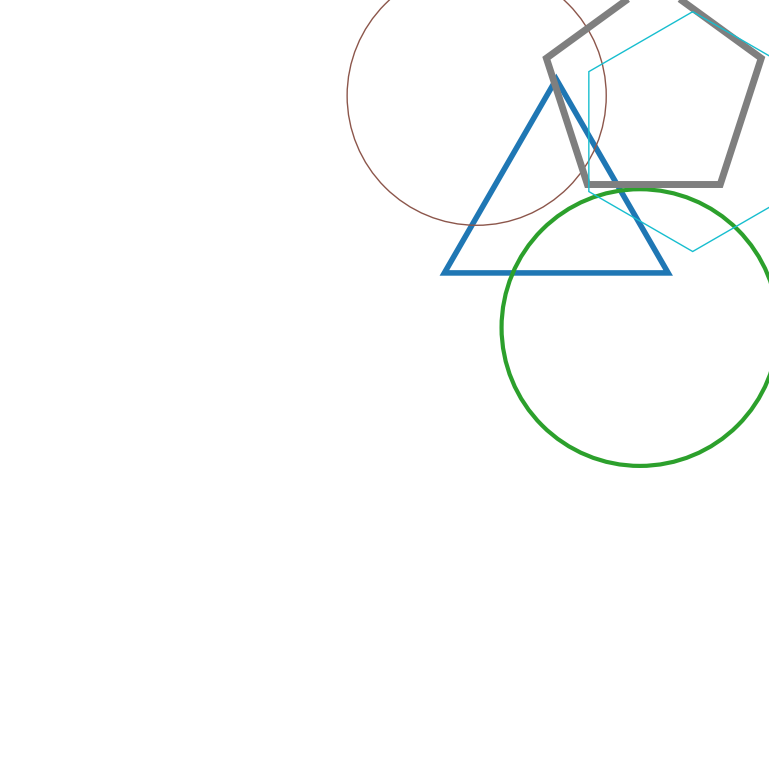[{"shape": "triangle", "thickness": 2, "radius": 0.84, "center": [0.722, 0.729]}, {"shape": "circle", "thickness": 1.5, "radius": 0.9, "center": [0.831, 0.575]}, {"shape": "circle", "thickness": 0.5, "radius": 0.84, "center": [0.619, 0.876]}, {"shape": "pentagon", "thickness": 2.5, "radius": 0.73, "center": [0.849, 0.879]}, {"shape": "hexagon", "thickness": 0.5, "radius": 0.78, "center": [0.9, 0.829]}]